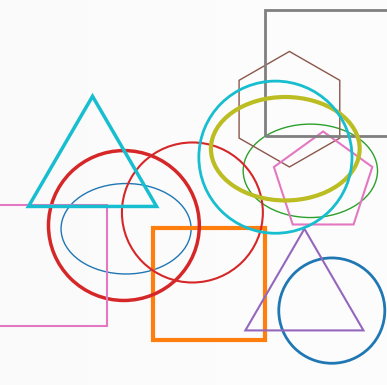[{"shape": "oval", "thickness": 1, "radius": 0.84, "center": [0.325, 0.406]}, {"shape": "circle", "thickness": 2, "radius": 0.68, "center": [0.856, 0.193]}, {"shape": "square", "thickness": 3, "radius": 0.72, "center": [0.54, 0.262]}, {"shape": "oval", "thickness": 1, "radius": 0.87, "center": [0.801, 0.556]}, {"shape": "circle", "thickness": 2.5, "radius": 0.97, "center": [0.32, 0.414]}, {"shape": "circle", "thickness": 1.5, "radius": 0.91, "center": [0.496, 0.448]}, {"shape": "triangle", "thickness": 1.5, "radius": 0.88, "center": [0.786, 0.23]}, {"shape": "hexagon", "thickness": 1, "radius": 0.75, "center": [0.747, 0.716]}, {"shape": "square", "thickness": 1.5, "radius": 0.79, "center": [0.118, 0.311]}, {"shape": "pentagon", "thickness": 1.5, "radius": 0.67, "center": [0.834, 0.525]}, {"shape": "square", "thickness": 2, "radius": 0.82, "center": [0.847, 0.81]}, {"shape": "oval", "thickness": 3, "radius": 0.96, "center": [0.736, 0.614]}, {"shape": "triangle", "thickness": 2.5, "radius": 0.95, "center": [0.239, 0.559]}, {"shape": "circle", "thickness": 2, "radius": 0.99, "center": [0.711, 0.592]}]